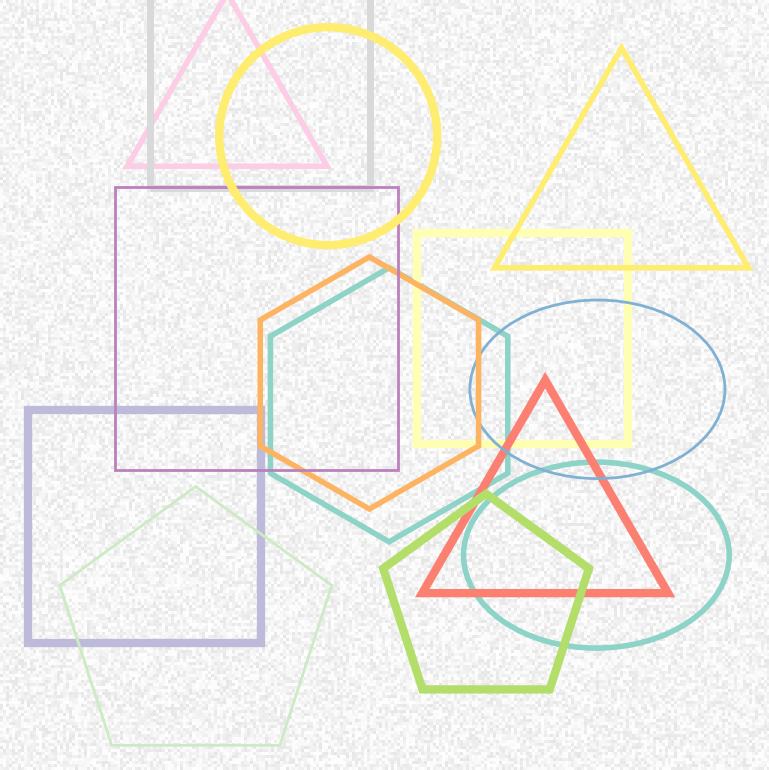[{"shape": "oval", "thickness": 2, "radius": 0.86, "center": [0.775, 0.279]}, {"shape": "hexagon", "thickness": 2, "radius": 0.89, "center": [0.505, 0.474]}, {"shape": "square", "thickness": 3, "radius": 0.68, "center": [0.679, 0.56]}, {"shape": "square", "thickness": 3, "radius": 0.76, "center": [0.187, 0.316]}, {"shape": "triangle", "thickness": 3, "radius": 0.92, "center": [0.708, 0.322]}, {"shape": "oval", "thickness": 1, "radius": 0.83, "center": [0.776, 0.494]}, {"shape": "hexagon", "thickness": 2, "radius": 0.82, "center": [0.48, 0.503]}, {"shape": "pentagon", "thickness": 3, "radius": 0.7, "center": [0.631, 0.218]}, {"shape": "triangle", "thickness": 2, "radius": 0.75, "center": [0.295, 0.859]}, {"shape": "square", "thickness": 2.5, "radius": 0.71, "center": [0.338, 0.898]}, {"shape": "square", "thickness": 1, "radius": 0.92, "center": [0.333, 0.573]}, {"shape": "pentagon", "thickness": 1, "radius": 0.93, "center": [0.254, 0.182]}, {"shape": "triangle", "thickness": 2, "radius": 0.95, "center": [0.807, 0.747]}, {"shape": "circle", "thickness": 3, "radius": 0.71, "center": [0.426, 0.823]}]